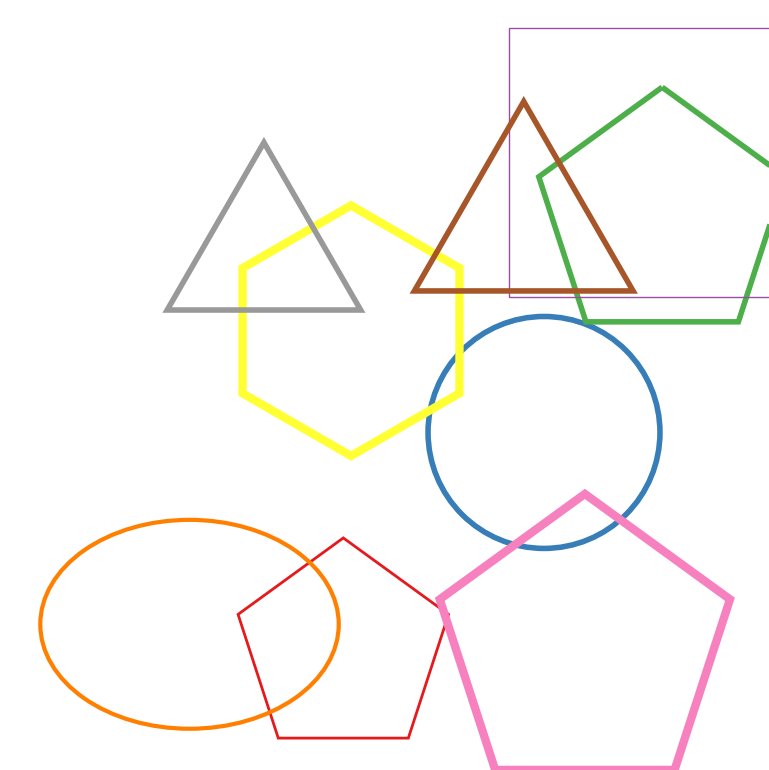[{"shape": "pentagon", "thickness": 1, "radius": 0.72, "center": [0.446, 0.158]}, {"shape": "circle", "thickness": 2, "radius": 0.75, "center": [0.706, 0.438]}, {"shape": "pentagon", "thickness": 2, "radius": 0.84, "center": [0.86, 0.718]}, {"shape": "square", "thickness": 0.5, "radius": 0.88, "center": [0.836, 0.789]}, {"shape": "oval", "thickness": 1.5, "radius": 0.97, "center": [0.246, 0.189]}, {"shape": "hexagon", "thickness": 3, "radius": 0.81, "center": [0.456, 0.571]}, {"shape": "triangle", "thickness": 2, "radius": 0.82, "center": [0.68, 0.704]}, {"shape": "pentagon", "thickness": 3, "radius": 0.99, "center": [0.76, 0.16]}, {"shape": "triangle", "thickness": 2, "radius": 0.73, "center": [0.343, 0.67]}]